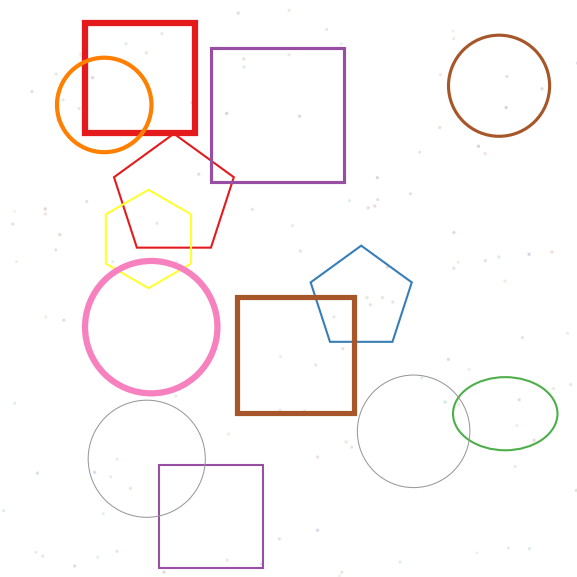[{"shape": "square", "thickness": 3, "radius": 0.48, "center": [0.242, 0.864]}, {"shape": "pentagon", "thickness": 1, "radius": 0.55, "center": [0.301, 0.659]}, {"shape": "pentagon", "thickness": 1, "radius": 0.46, "center": [0.625, 0.482]}, {"shape": "oval", "thickness": 1, "radius": 0.45, "center": [0.875, 0.283]}, {"shape": "square", "thickness": 1, "radius": 0.45, "center": [0.365, 0.105]}, {"shape": "square", "thickness": 1.5, "radius": 0.58, "center": [0.48, 0.801]}, {"shape": "circle", "thickness": 2, "radius": 0.41, "center": [0.18, 0.817]}, {"shape": "hexagon", "thickness": 1, "radius": 0.43, "center": [0.257, 0.585]}, {"shape": "circle", "thickness": 1.5, "radius": 0.44, "center": [0.864, 0.851]}, {"shape": "square", "thickness": 2.5, "radius": 0.5, "center": [0.512, 0.385]}, {"shape": "circle", "thickness": 3, "radius": 0.57, "center": [0.262, 0.433]}, {"shape": "circle", "thickness": 0.5, "radius": 0.51, "center": [0.254, 0.205]}, {"shape": "circle", "thickness": 0.5, "radius": 0.49, "center": [0.716, 0.252]}]